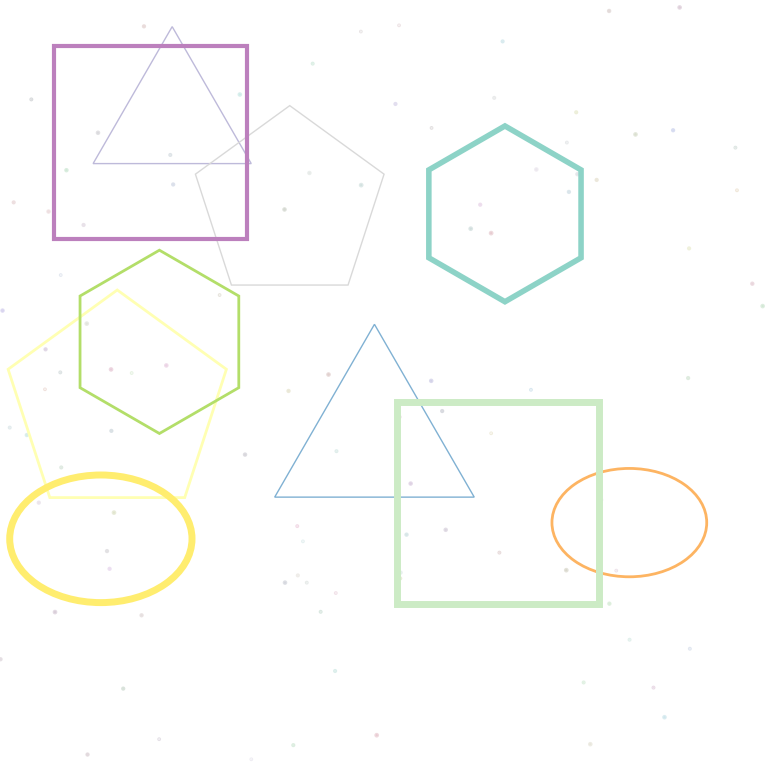[{"shape": "hexagon", "thickness": 2, "radius": 0.57, "center": [0.656, 0.722]}, {"shape": "pentagon", "thickness": 1, "radius": 0.75, "center": [0.152, 0.474]}, {"shape": "triangle", "thickness": 0.5, "radius": 0.59, "center": [0.224, 0.847]}, {"shape": "triangle", "thickness": 0.5, "radius": 0.75, "center": [0.486, 0.429]}, {"shape": "oval", "thickness": 1, "radius": 0.5, "center": [0.817, 0.321]}, {"shape": "hexagon", "thickness": 1, "radius": 0.6, "center": [0.207, 0.556]}, {"shape": "pentagon", "thickness": 0.5, "radius": 0.64, "center": [0.376, 0.734]}, {"shape": "square", "thickness": 1.5, "radius": 0.63, "center": [0.195, 0.815]}, {"shape": "square", "thickness": 2.5, "radius": 0.66, "center": [0.647, 0.346]}, {"shape": "oval", "thickness": 2.5, "radius": 0.59, "center": [0.131, 0.3]}]